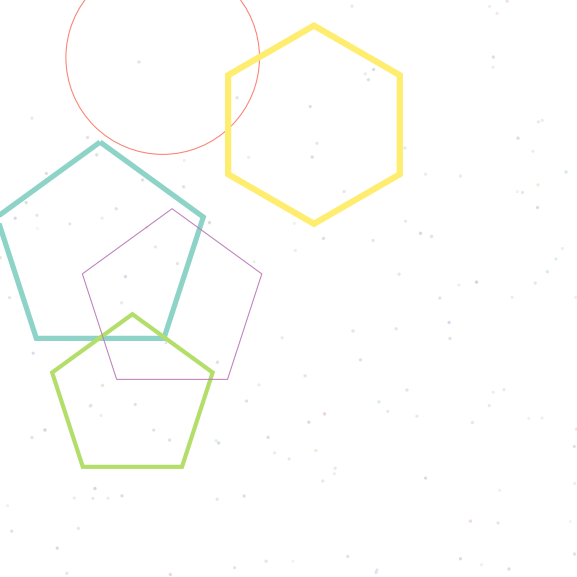[{"shape": "pentagon", "thickness": 2.5, "radius": 0.94, "center": [0.173, 0.565]}, {"shape": "circle", "thickness": 0.5, "radius": 0.84, "center": [0.282, 0.899]}, {"shape": "pentagon", "thickness": 2, "radius": 0.73, "center": [0.229, 0.309]}, {"shape": "pentagon", "thickness": 0.5, "radius": 0.82, "center": [0.298, 0.474]}, {"shape": "hexagon", "thickness": 3, "radius": 0.86, "center": [0.544, 0.783]}]